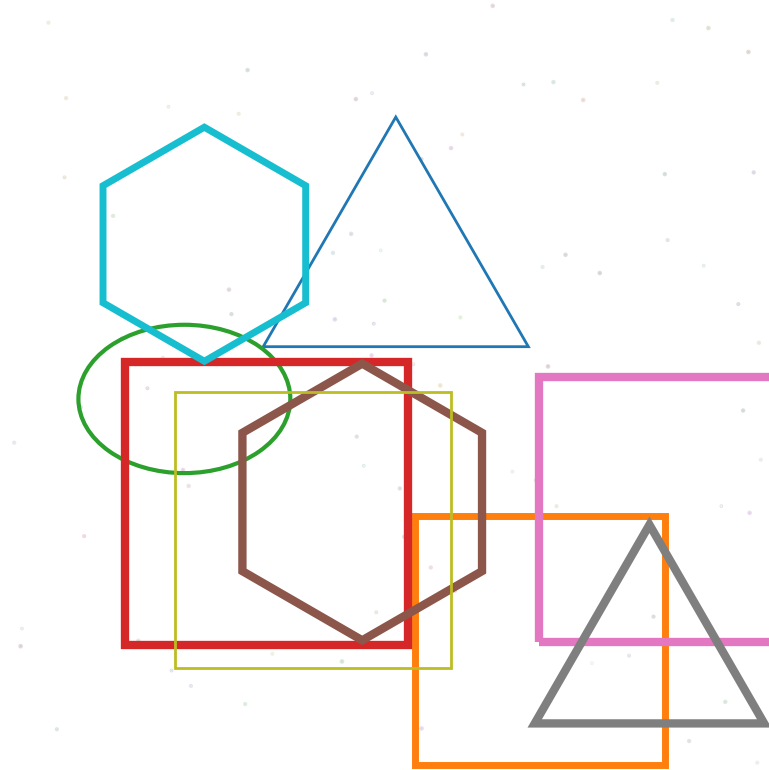[{"shape": "triangle", "thickness": 1, "radius": 0.99, "center": [0.514, 0.649]}, {"shape": "square", "thickness": 2.5, "radius": 0.81, "center": [0.701, 0.168]}, {"shape": "oval", "thickness": 1.5, "radius": 0.69, "center": [0.239, 0.482]}, {"shape": "square", "thickness": 3, "radius": 0.92, "center": [0.346, 0.346]}, {"shape": "hexagon", "thickness": 3, "radius": 0.9, "center": [0.47, 0.348]}, {"shape": "square", "thickness": 3, "radius": 0.86, "center": [0.872, 0.338]}, {"shape": "triangle", "thickness": 3, "radius": 0.86, "center": [0.843, 0.147]}, {"shape": "square", "thickness": 1, "radius": 0.9, "center": [0.406, 0.312]}, {"shape": "hexagon", "thickness": 2.5, "radius": 0.76, "center": [0.265, 0.683]}]